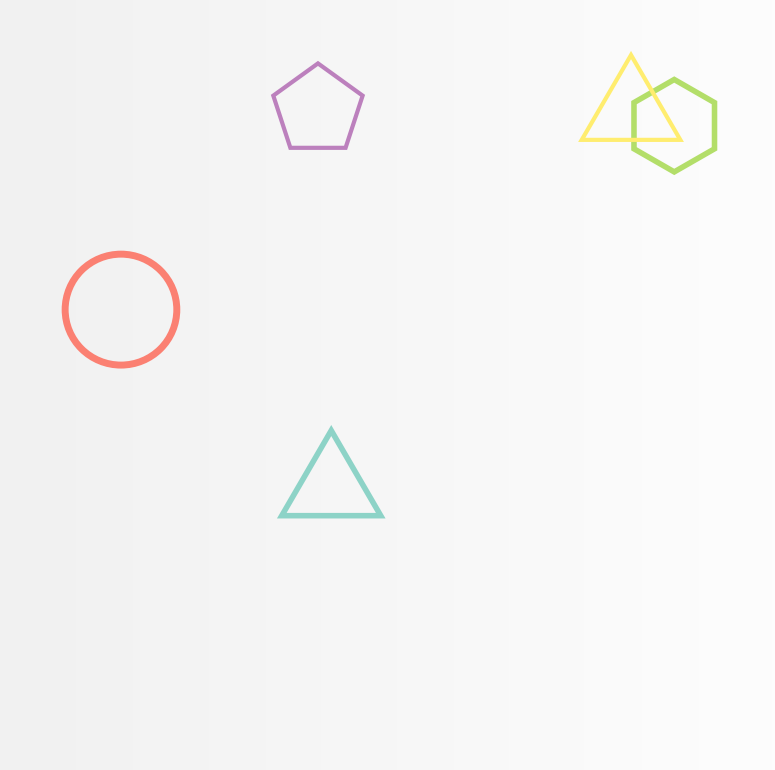[{"shape": "triangle", "thickness": 2, "radius": 0.37, "center": [0.427, 0.367]}, {"shape": "circle", "thickness": 2.5, "radius": 0.36, "center": [0.156, 0.598]}, {"shape": "hexagon", "thickness": 2, "radius": 0.3, "center": [0.87, 0.837]}, {"shape": "pentagon", "thickness": 1.5, "radius": 0.3, "center": [0.41, 0.857]}, {"shape": "triangle", "thickness": 1.5, "radius": 0.37, "center": [0.814, 0.855]}]